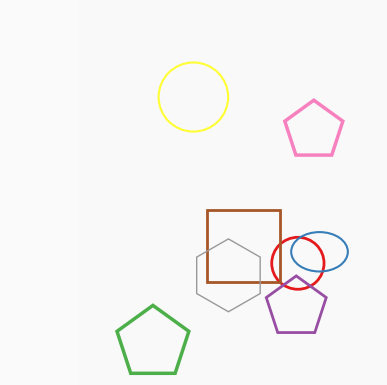[{"shape": "circle", "thickness": 2, "radius": 0.34, "center": [0.769, 0.316]}, {"shape": "oval", "thickness": 1.5, "radius": 0.37, "center": [0.825, 0.346]}, {"shape": "pentagon", "thickness": 2.5, "radius": 0.49, "center": [0.395, 0.109]}, {"shape": "pentagon", "thickness": 2, "radius": 0.41, "center": [0.765, 0.202]}, {"shape": "circle", "thickness": 1.5, "radius": 0.45, "center": [0.499, 0.748]}, {"shape": "square", "thickness": 2, "radius": 0.47, "center": [0.628, 0.362]}, {"shape": "pentagon", "thickness": 2.5, "radius": 0.39, "center": [0.81, 0.661]}, {"shape": "hexagon", "thickness": 1, "radius": 0.47, "center": [0.589, 0.285]}]